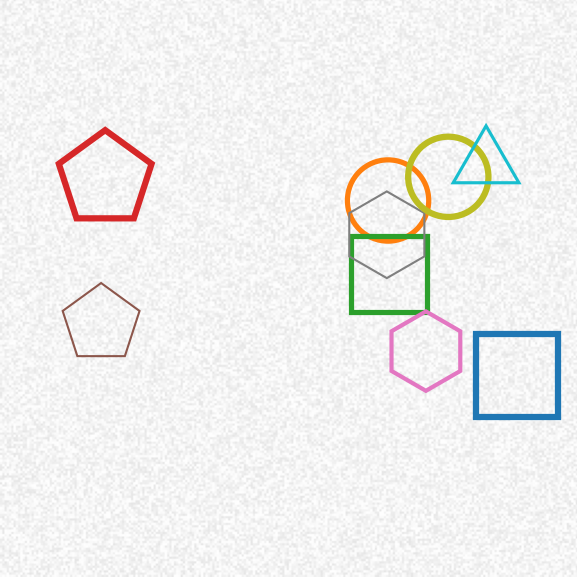[{"shape": "square", "thickness": 3, "radius": 0.36, "center": [0.895, 0.349]}, {"shape": "circle", "thickness": 2.5, "radius": 0.35, "center": [0.672, 0.652]}, {"shape": "square", "thickness": 2.5, "radius": 0.33, "center": [0.674, 0.524]}, {"shape": "pentagon", "thickness": 3, "radius": 0.42, "center": [0.182, 0.689]}, {"shape": "pentagon", "thickness": 1, "radius": 0.35, "center": [0.175, 0.439]}, {"shape": "hexagon", "thickness": 2, "radius": 0.34, "center": [0.737, 0.391]}, {"shape": "hexagon", "thickness": 1, "radius": 0.38, "center": [0.67, 0.593]}, {"shape": "circle", "thickness": 3, "radius": 0.35, "center": [0.776, 0.693]}, {"shape": "triangle", "thickness": 1.5, "radius": 0.33, "center": [0.842, 0.715]}]